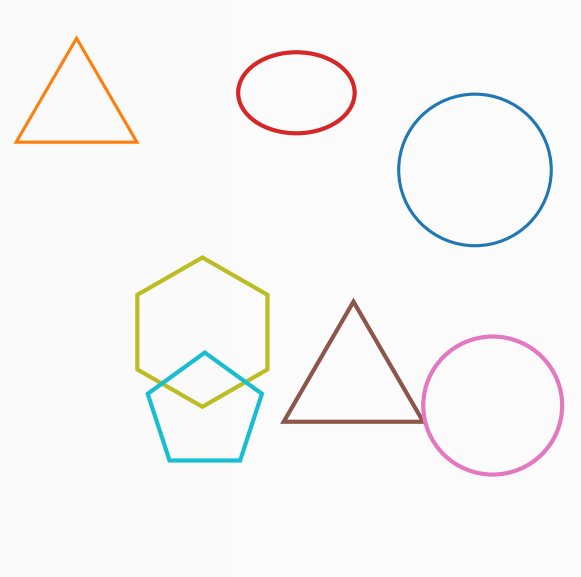[{"shape": "circle", "thickness": 1.5, "radius": 0.66, "center": [0.817, 0.705]}, {"shape": "triangle", "thickness": 1.5, "radius": 0.6, "center": [0.132, 0.813]}, {"shape": "oval", "thickness": 2, "radius": 0.5, "center": [0.51, 0.838]}, {"shape": "triangle", "thickness": 2, "radius": 0.69, "center": [0.608, 0.338]}, {"shape": "circle", "thickness": 2, "radius": 0.6, "center": [0.848, 0.297]}, {"shape": "hexagon", "thickness": 2, "radius": 0.65, "center": [0.348, 0.424]}, {"shape": "pentagon", "thickness": 2, "radius": 0.52, "center": [0.352, 0.285]}]